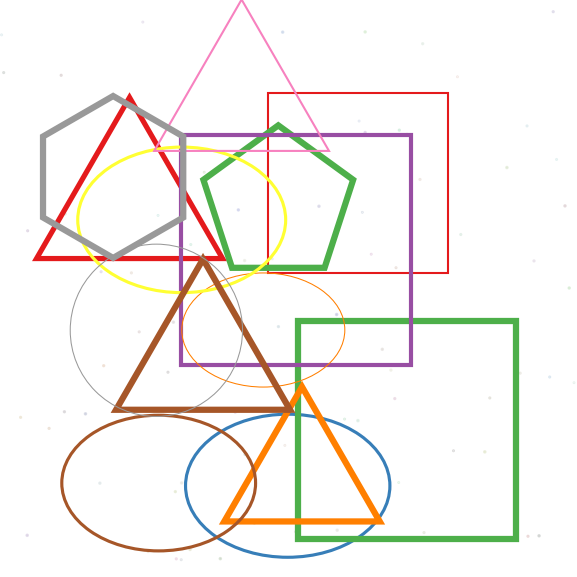[{"shape": "triangle", "thickness": 2.5, "radius": 0.93, "center": [0.224, 0.644]}, {"shape": "square", "thickness": 1, "radius": 0.78, "center": [0.62, 0.682]}, {"shape": "oval", "thickness": 1.5, "radius": 0.88, "center": [0.498, 0.158]}, {"shape": "square", "thickness": 3, "radius": 0.94, "center": [0.705, 0.254]}, {"shape": "pentagon", "thickness": 3, "radius": 0.68, "center": [0.482, 0.646]}, {"shape": "square", "thickness": 2, "radius": 1.0, "center": [0.513, 0.567]}, {"shape": "triangle", "thickness": 3, "radius": 0.78, "center": [0.523, 0.174]}, {"shape": "oval", "thickness": 0.5, "radius": 0.71, "center": [0.456, 0.428]}, {"shape": "oval", "thickness": 1.5, "radius": 0.9, "center": [0.315, 0.618]}, {"shape": "oval", "thickness": 1.5, "radius": 0.84, "center": [0.275, 0.163]}, {"shape": "triangle", "thickness": 3, "radius": 0.87, "center": [0.352, 0.377]}, {"shape": "triangle", "thickness": 1, "radius": 0.87, "center": [0.418, 0.825]}, {"shape": "circle", "thickness": 0.5, "radius": 0.75, "center": [0.271, 0.427]}, {"shape": "hexagon", "thickness": 3, "radius": 0.7, "center": [0.196, 0.693]}]